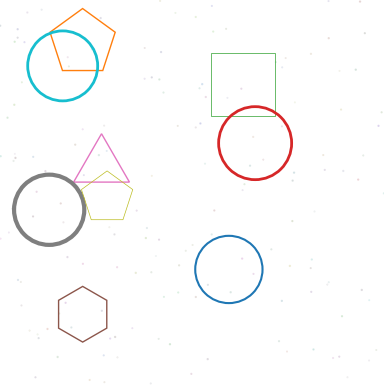[{"shape": "circle", "thickness": 1.5, "radius": 0.44, "center": [0.594, 0.3]}, {"shape": "pentagon", "thickness": 1, "radius": 0.45, "center": [0.215, 0.889]}, {"shape": "square", "thickness": 0.5, "radius": 0.41, "center": [0.631, 0.78]}, {"shape": "circle", "thickness": 2, "radius": 0.47, "center": [0.663, 0.628]}, {"shape": "hexagon", "thickness": 1, "radius": 0.36, "center": [0.215, 0.184]}, {"shape": "triangle", "thickness": 1, "radius": 0.42, "center": [0.264, 0.569]}, {"shape": "circle", "thickness": 3, "radius": 0.46, "center": [0.128, 0.455]}, {"shape": "pentagon", "thickness": 0.5, "radius": 0.35, "center": [0.278, 0.486]}, {"shape": "circle", "thickness": 2, "radius": 0.45, "center": [0.163, 0.829]}]